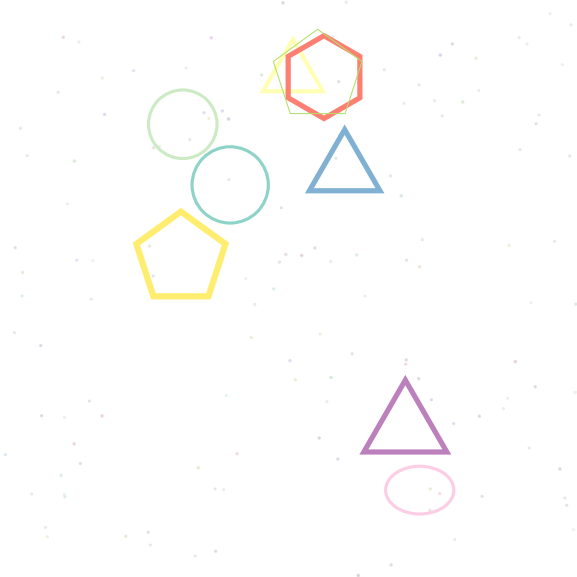[{"shape": "circle", "thickness": 1.5, "radius": 0.33, "center": [0.399, 0.679]}, {"shape": "triangle", "thickness": 2, "radius": 0.3, "center": [0.507, 0.871]}, {"shape": "hexagon", "thickness": 2.5, "radius": 0.36, "center": [0.561, 0.866]}, {"shape": "triangle", "thickness": 2.5, "radius": 0.35, "center": [0.597, 0.704]}, {"shape": "pentagon", "thickness": 0.5, "radius": 0.4, "center": [0.55, 0.868]}, {"shape": "oval", "thickness": 1.5, "radius": 0.3, "center": [0.727, 0.15]}, {"shape": "triangle", "thickness": 2.5, "radius": 0.41, "center": [0.702, 0.258]}, {"shape": "circle", "thickness": 1.5, "radius": 0.3, "center": [0.316, 0.784]}, {"shape": "pentagon", "thickness": 3, "radius": 0.41, "center": [0.313, 0.552]}]